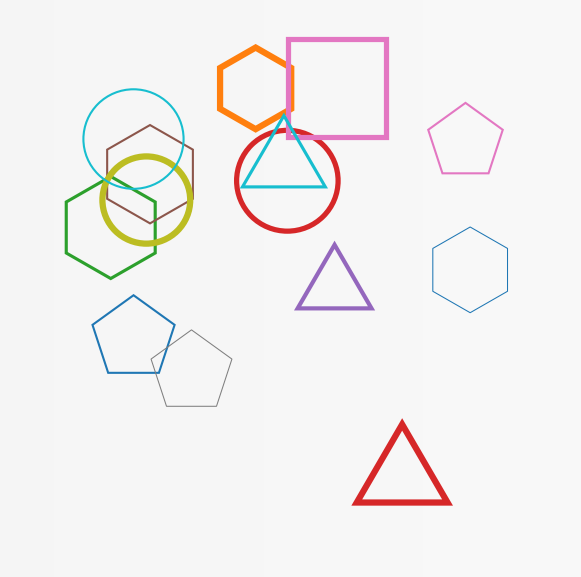[{"shape": "hexagon", "thickness": 0.5, "radius": 0.37, "center": [0.809, 0.532]}, {"shape": "pentagon", "thickness": 1, "radius": 0.37, "center": [0.23, 0.414]}, {"shape": "hexagon", "thickness": 3, "radius": 0.35, "center": [0.44, 0.846]}, {"shape": "hexagon", "thickness": 1.5, "radius": 0.44, "center": [0.19, 0.605]}, {"shape": "circle", "thickness": 2.5, "radius": 0.44, "center": [0.494, 0.686]}, {"shape": "triangle", "thickness": 3, "radius": 0.45, "center": [0.692, 0.174]}, {"shape": "triangle", "thickness": 2, "radius": 0.37, "center": [0.576, 0.502]}, {"shape": "hexagon", "thickness": 1, "radius": 0.43, "center": [0.258, 0.697]}, {"shape": "square", "thickness": 2.5, "radius": 0.42, "center": [0.58, 0.847]}, {"shape": "pentagon", "thickness": 1, "radius": 0.34, "center": [0.801, 0.754]}, {"shape": "pentagon", "thickness": 0.5, "radius": 0.37, "center": [0.329, 0.355]}, {"shape": "circle", "thickness": 3, "radius": 0.38, "center": [0.252, 0.653]}, {"shape": "triangle", "thickness": 1.5, "radius": 0.41, "center": [0.488, 0.717]}, {"shape": "circle", "thickness": 1, "radius": 0.43, "center": [0.23, 0.758]}]